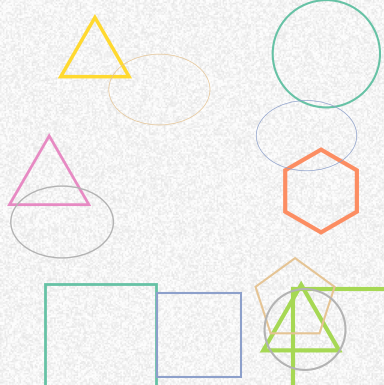[{"shape": "square", "thickness": 2, "radius": 0.72, "center": [0.26, 0.117]}, {"shape": "circle", "thickness": 1.5, "radius": 0.7, "center": [0.848, 0.86]}, {"shape": "hexagon", "thickness": 3, "radius": 0.54, "center": [0.834, 0.504]}, {"shape": "square", "thickness": 1.5, "radius": 0.55, "center": [0.517, 0.129]}, {"shape": "oval", "thickness": 0.5, "radius": 0.65, "center": [0.796, 0.648]}, {"shape": "triangle", "thickness": 2, "radius": 0.6, "center": [0.128, 0.528]}, {"shape": "square", "thickness": 3, "radius": 0.67, "center": [0.895, 0.115]}, {"shape": "triangle", "thickness": 3, "radius": 0.57, "center": [0.782, 0.147]}, {"shape": "triangle", "thickness": 2.5, "radius": 0.51, "center": [0.247, 0.852]}, {"shape": "oval", "thickness": 0.5, "radius": 0.66, "center": [0.414, 0.767]}, {"shape": "pentagon", "thickness": 1.5, "radius": 0.54, "center": [0.766, 0.222]}, {"shape": "oval", "thickness": 1, "radius": 0.67, "center": [0.161, 0.423]}, {"shape": "circle", "thickness": 1.5, "radius": 0.53, "center": [0.792, 0.144]}]